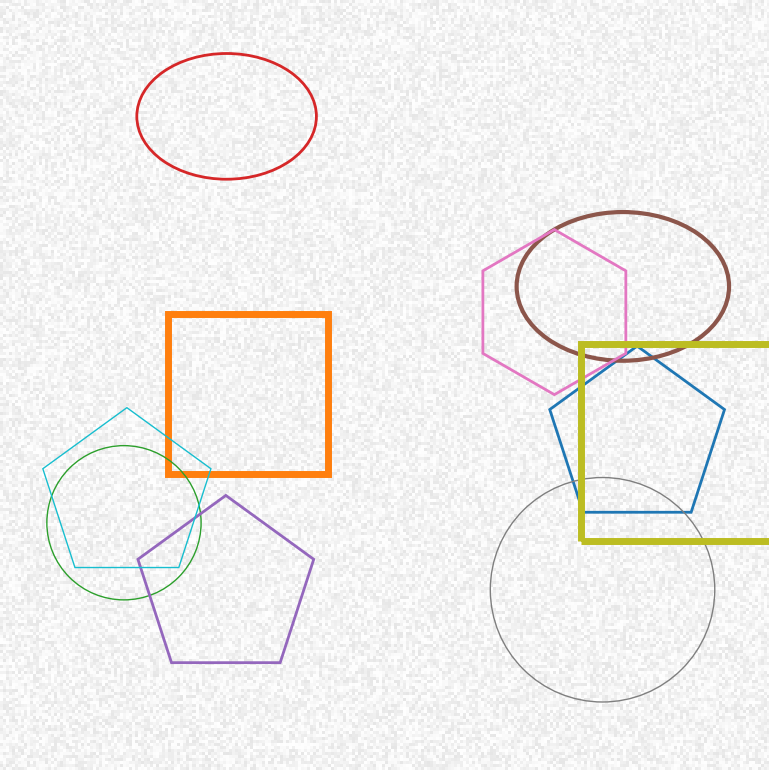[{"shape": "pentagon", "thickness": 1, "radius": 0.6, "center": [0.827, 0.431]}, {"shape": "square", "thickness": 2.5, "radius": 0.52, "center": [0.323, 0.488]}, {"shape": "circle", "thickness": 0.5, "radius": 0.5, "center": [0.161, 0.321]}, {"shape": "oval", "thickness": 1, "radius": 0.58, "center": [0.294, 0.849]}, {"shape": "pentagon", "thickness": 1, "radius": 0.6, "center": [0.293, 0.237]}, {"shape": "oval", "thickness": 1.5, "radius": 0.69, "center": [0.809, 0.628]}, {"shape": "hexagon", "thickness": 1, "radius": 0.54, "center": [0.72, 0.595]}, {"shape": "circle", "thickness": 0.5, "radius": 0.73, "center": [0.783, 0.234]}, {"shape": "square", "thickness": 2.5, "radius": 0.64, "center": [0.883, 0.425]}, {"shape": "pentagon", "thickness": 0.5, "radius": 0.57, "center": [0.165, 0.356]}]